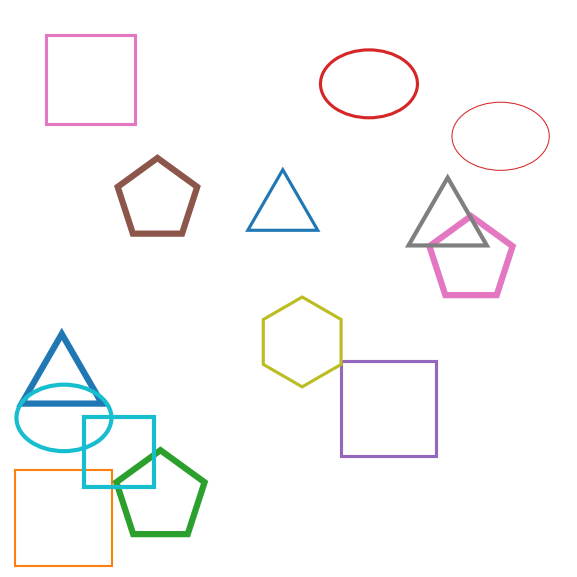[{"shape": "triangle", "thickness": 1.5, "radius": 0.35, "center": [0.49, 0.635]}, {"shape": "triangle", "thickness": 3, "radius": 0.4, "center": [0.107, 0.34]}, {"shape": "square", "thickness": 1, "radius": 0.42, "center": [0.11, 0.102]}, {"shape": "pentagon", "thickness": 3, "radius": 0.4, "center": [0.278, 0.139]}, {"shape": "oval", "thickness": 0.5, "radius": 0.42, "center": [0.867, 0.763]}, {"shape": "oval", "thickness": 1.5, "radius": 0.42, "center": [0.639, 0.854]}, {"shape": "square", "thickness": 1.5, "radius": 0.41, "center": [0.673, 0.291]}, {"shape": "pentagon", "thickness": 3, "radius": 0.36, "center": [0.273, 0.653]}, {"shape": "square", "thickness": 1.5, "radius": 0.39, "center": [0.156, 0.861]}, {"shape": "pentagon", "thickness": 3, "radius": 0.38, "center": [0.816, 0.549]}, {"shape": "triangle", "thickness": 2, "radius": 0.39, "center": [0.775, 0.613]}, {"shape": "hexagon", "thickness": 1.5, "radius": 0.39, "center": [0.523, 0.407]}, {"shape": "oval", "thickness": 2, "radius": 0.41, "center": [0.111, 0.275]}, {"shape": "square", "thickness": 2, "radius": 0.3, "center": [0.206, 0.217]}]